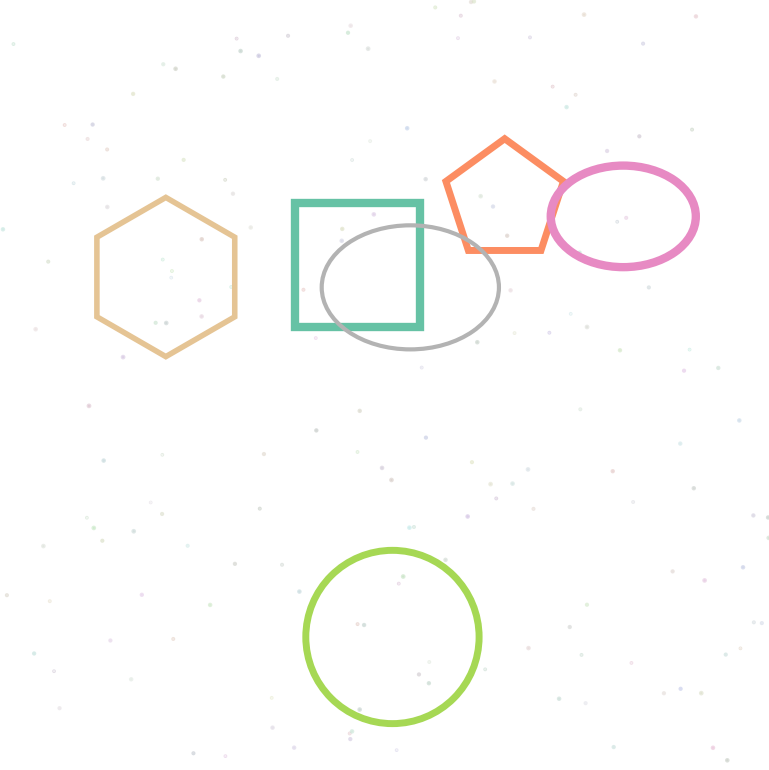[{"shape": "square", "thickness": 3, "radius": 0.41, "center": [0.464, 0.656]}, {"shape": "pentagon", "thickness": 2.5, "radius": 0.4, "center": [0.655, 0.74]}, {"shape": "oval", "thickness": 3, "radius": 0.47, "center": [0.809, 0.719]}, {"shape": "circle", "thickness": 2.5, "radius": 0.56, "center": [0.51, 0.173]}, {"shape": "hexagon", "thickness": 2, "radius": 0.52, "center": [0.215, 0.64]}, {"shape": "oval", "thickness": 1.5, "radius": 0.58, "center": [0.533, 0.627]}]